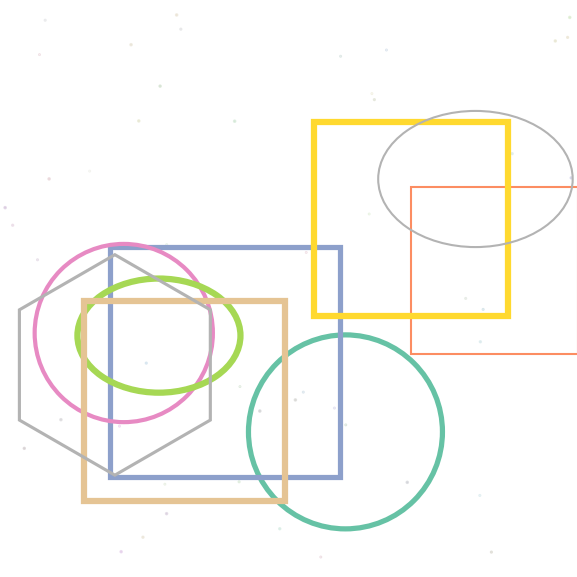[{"shape": "circle", "thickness": 2.5, "radius": 0.84, "center": [0.598, 0.251]}, {"shape": "square", "thickness": 1, "radius": 0.72, "center": [0.856, 0.531]}, {"shape": "square", "thickness": 2.5, "radius": 1.0, "center": [0.39, 0.372]}, {"shape": "circle", "thickness": 2, "radius": 0.77, "center": [0.214, 0.422]}, {"shape": "oval", "thickness": 3, "radius": 0.71, "center": [0.275, 0.418]}, {"shape": "square", "thickness": 3, "radius": 0.84, "center": [0.711, 0.62]}, {"shape": "square", "thickness": 3, "radius": 0.87, "center": [0.319, 0.305]}, {"shape": "oval", "thickness": 1, "radius": 0.84, "center": [0.823, 0.689]}, {"shape": "hexagon", "thickness": 1.5, "radius": 0.95, "center": [0.199, 0.367]}]